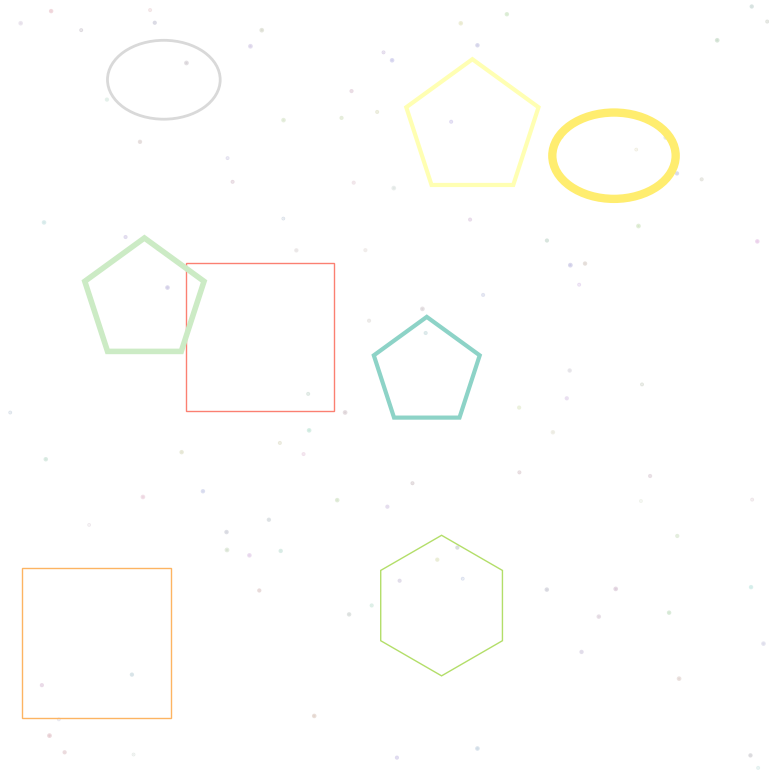[{"shape": "pentagon", "thickness": 1.5, "radius": 0.36, "center": [0.554, 0.516]}, {"shape": "pentagon", "thickness": 1.5, "radius": 0.45, "center": [0.613, 0.833]}, {"shape": "square", "thickness": 0.5, "radius": 0.48, "center": [0.338, 0.562]}, {"shape": "square", "thickness": 0.5, "radius": 0.48, "center": [0.126, 0.165]}, {"shape": "hexagon", "thickness": 0.5, "radius": 0.46, "center": [0.573, 0.214]}, {"shape": "oval", "thickness": 1, "radius": 0.37, "center": [0.213, 0.896]}, {"shape": "pentagon", "thickness": 2, "radius": 0.41, "center": [0.188, 0.609]}, {"shape": "oval", "thickness": 3, "radius": 0.4, "center": [0.797, 0.798]}]